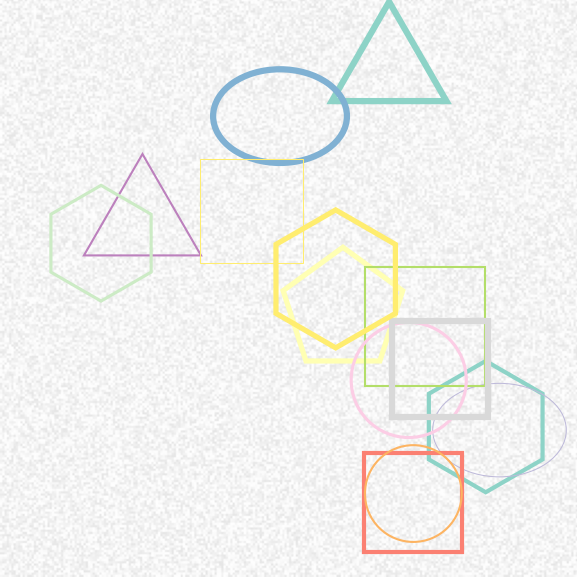[{"shape": "hexagon", "thickness": 2, "radius": 0.57, "center": [0.841, 0.26]}, {"shape": "triangle", "thickness": 3, "radius": 0.57, "center": [0.674, 0.881]}, {"shape": "pentagon", "thickness": 2.5, "radius": 0.54, "center": [0.594, 0.462]}, {"shape": "oval", "thickness": 0.5, "radius": 0.58, "center": [0.865, 0.254]}, {"shape": "square", "thickness": 2, "radius": 0.43, "center": [0.715, 0.129]}, {"shape": "oval", "thickness": 3, "radius": 0.58, "center": [0.485, 0.798]}, {"shape": "circle", "thickness": 1, "radius": 0.42, "center": [0.716, 0.145]}, {"shape": "square", "thickness": 1, "radius": 0.52, "center": [0.736, 0.433]}, {"shape": "circle", "thickness": 1.5, "radius": 0.5, "center": [0.708, 0.341]}, {"shape": "square", "thickness": 3, "radius": 0.41, "center": [0.762, 0.36]}, {"shape": "triangle", "thickness": 1, "radius": 0.59, "center": [0.247, 0.615]}, {"shape": "hexagon", "thickness": 1.5, "radius": 0.5, "center": [0.175, 0.578]}, {"shape": "hexagon", "thickness": 2.5, "radius": 0.6, "center": [0.581, 0.516]}, {"shape": "square", "thickness": 0.5, "radius": 0.45, "center": [0.436, 0.634]}]